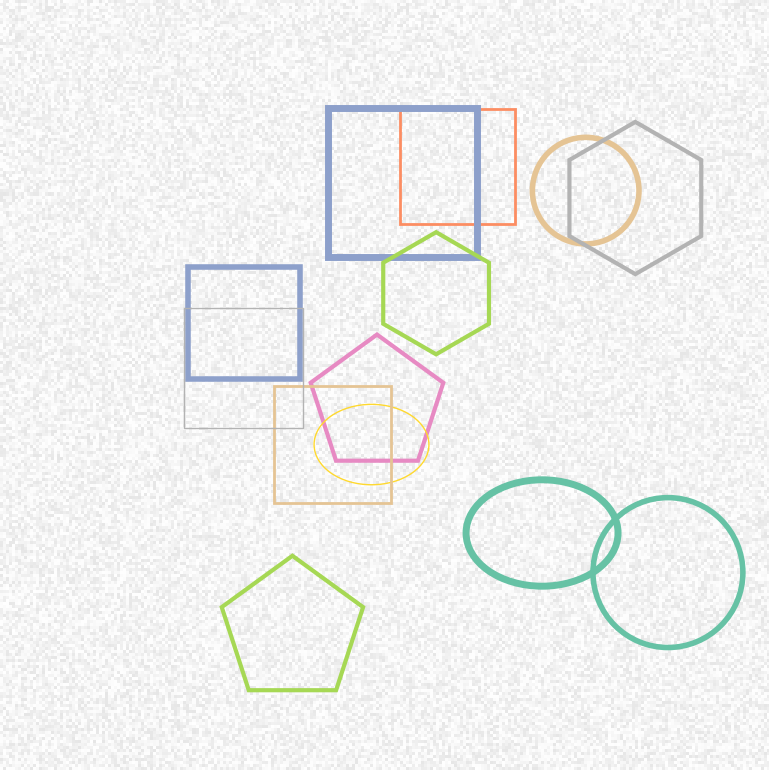[{"shape": "circle", "thickness": 2, "radius": 0.49, "center": [0.867, 0.256]}, {"shape": "oval", "thickness": 2.5, "radius": 0.49, "center": [0.704, 0.308]}, {"shape": "square", "thickness": 1, "radius": 0.37, "center": [0.594, 0.783]}, {"shape": "square", "thickness": 2, "radius": 0.36, "center": [0.317, 0.581]}, {"shape": "square", "thickness": 2.5, "radius": 0.48, "center": [0.523, 0.763]}, {"shape": "pentagon", "thickness": 1.5, "radius": 0.45, "center": [0.49, 0.475]}, {"shape": "hexagon", "thickness": 1.5, "radius": 0.4, "center": [0.566, 0.619]}, {"shape": "pentagon", "thickness": 1.5, "radius": 0.48, "center": [0.38, 0.182]}, {"shape": "oval", "thickness": 0.5, "radius": 0.37, "center": [0.482, 0.423]}, {"shape": "circle", "thickness": 2, "radius": 0.35, "center": [0.761, 0.752]}, {"shape": "square", "thickness": 1, "radius": 0.38, "center": [0.432, 0.423]}, {"shape": "hexagon", "thickness": 1.5, "radius": 0.49, "center": [0.825, 0.743]}, {"shape": "square", "thickness": 0.5, "radius": 0.39, "center": [0.316, 0.522]}]